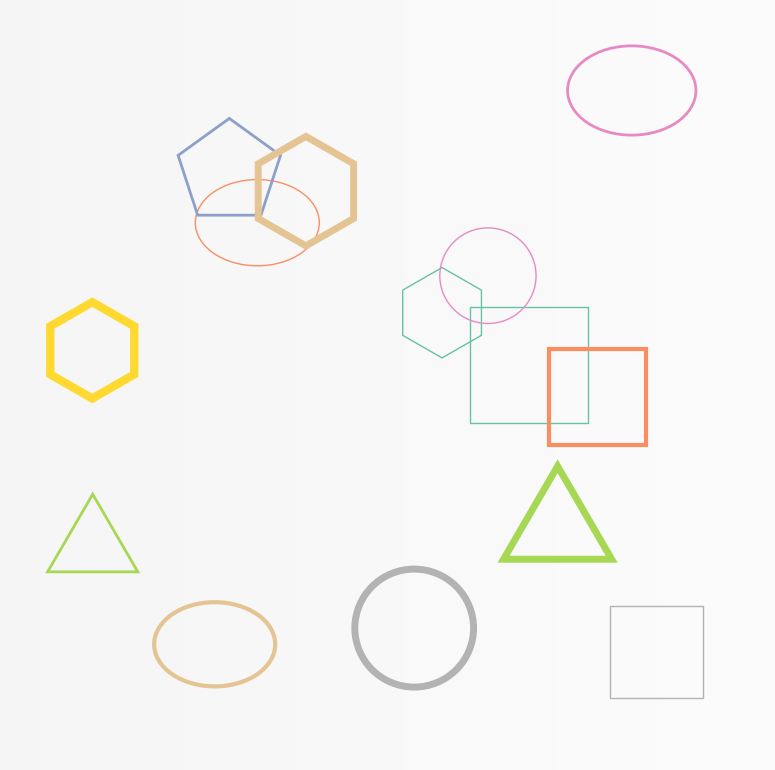[{"shape": "square", "thickness": 0.5, "radius": 0.38, "center": [0.682, 0.526]}, {"shape": "hexagon", "thickness": 0.5, "radius": 0.29, "center": [0.57, 0.594]}, {"shape": "square", "thickness": 1.5, "radius": 0.31, "center": [0.771, 0.485]}, {"shape": "oval", "thickness": 0.5, "radius": 0.4, "center": [0.332, 0.711]}, {"shape": "pentagon", "thickness": 1, "radius": 0.35, "center": [0.296, 0.777]}, {"shape": "oval", "thickness": 1, "radius": 0.41, "center": [0.815, 0.882]}, {"shape": "circle", "thickness": 0.5, "radius": 0.31, "center": [0.63, 0.642]}, {"shape": "triangle", "thickness": 2.5, "radius": 0.4, "center": [0.719, 0.314]}, {"shape": "triangle", "thickness": 1, "radius": 0.34, "center": [0.12, 0.291]}, {"shape": "hexagon", "thickness": 3, "radius": 0.31, "center": [0.119, 0.545]}, {"shape": "hexagon", "thickness": 2.5, "radius": 0.36, "center": [0.395, 0.752]}, {"shape": "oval", "thickness": 1.5, "radius": 0.39, "center": [0.277, 0.163]}, {"shape": "circle", "thickness": 2.5, "radius": 0.38, "center": [0.534, 0.184]}, {"shape": "square", "thickness": 0.5, "radius": 0.3, "center": [0.847, 0.153]}]